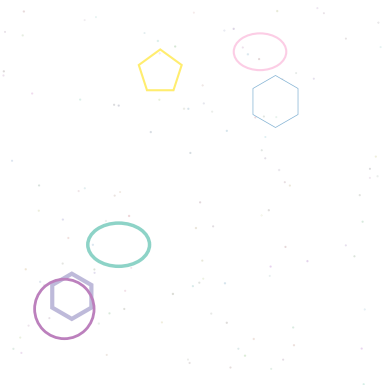[{"shape": "oval", "thickness": 2.5, "radius": 0.4, "center": [0.308, 0.364]}, {"shape": "hexagon", "thickness": 3, "radius": 0.29, "center": [0.187, 0.23]}, {"shape": "hexagon", "thickness": 0.5, "radius": 0.34, "center": [0.716, 0.736]}, {"shape": "oval", "thickness": 1.5, "radius": 0.34, "center": [0.675, 0.866]}, {"shape": "circle", "thickness": 2, "radius": 0.39, "center": [0.167, 0.198]}, {"shape": "pentagon", "thickness": 1.5, "radius": 0.29, "center": [0.416, 0.813]}]